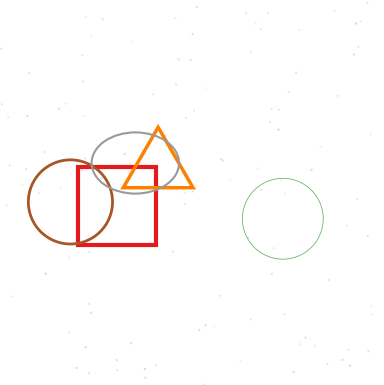[{"shape": "square", "thickness": 3, "radius": 0.5, "center": [0.304, 0.466]}, {"shape": "circle", "thickness": 0.5, "radius": 0.52, "center": [0.735, 0.432]}, {"shape": "triangle", "thickness": 2.5, "radius": 0.52, "center": [0.411, 0.565]}, {"shape": "circle", "thickness": 2, "radius": 0.55, "center": [0.183, 0.475]}, {"shape": "oval", "thickness": 1.5, "radius": 0.57, "center": [0.352, 0.577]}]